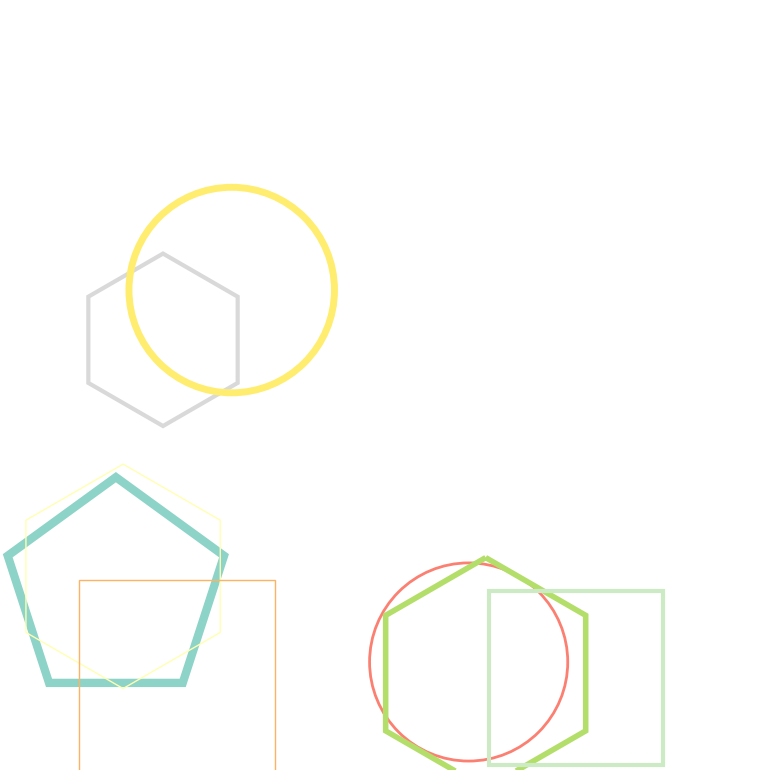[{"shape": "pentagon", "thickness": 3, "radius": 0.74, "center": [0.15, 0.233]}, {"shape": "hexagon", "thickness": 0.5, "radius": 0.73, "center": [0.16, 0.252]}, {"shape": "circle", "thickness": 1, "radius": 0.64, "center": [0.609, 0.14]}, {"shape": "square", "thickness": 0.5, "radius": 0.63, "center": [0.23, 0.119]}, {"shape": "hexagon", "thickness": 2, "radius": 0.75, "center": [0.631, 0.126]}, {"shape": "hexagon", "thickness": 1.5, "radius": 0.56, "center": [0.212, 0.559]}, {"shape": "square", "thickness": 1.5, "radius": 0.56, "center": [0.748, 0.12]}, {"shape": "circle", "thickness": 2.5, "radius": 0.67, "center": [0.301, 0.623]}]